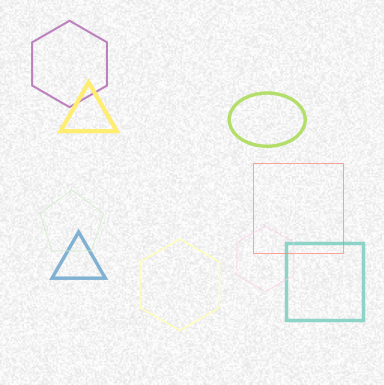[{"shape": "square", "thickness": 2.5, "radius": 0.5, "center": [0.842, 0.27]}, {"shape": "hexagon", "thickness": 1, "radius": 0.59, "center": [0.467, 0.26]}, {"shape": "square", "thickness": 0.5, "radius": 0.59, "center": [0.774, 0.459]}, {"shape": "triangle", "thickness": 2.5, "radius": 0.4, "center": [0.204, 0.317]}, {"shape": "oval", "thickness": 2.5, "radius": 0.49, "center": [0.694, 0.689]}, {"shape": "hexagon", "thickness": 0.5, "radius": 0.43, "center": [0.689, 0.328]}, {"shape": "hexagon", "thickness": 1.5, "radius": 0.56, "center": [0.181, 0.834]}, {"shape": "pentagon", "thickness": 0.5, "radius": 0.44, "center": [0.186, 0.419]}, {"shape": "triangle", "thickness": 3, "radius": 0.42, "center": [0.23, 0.702]}]